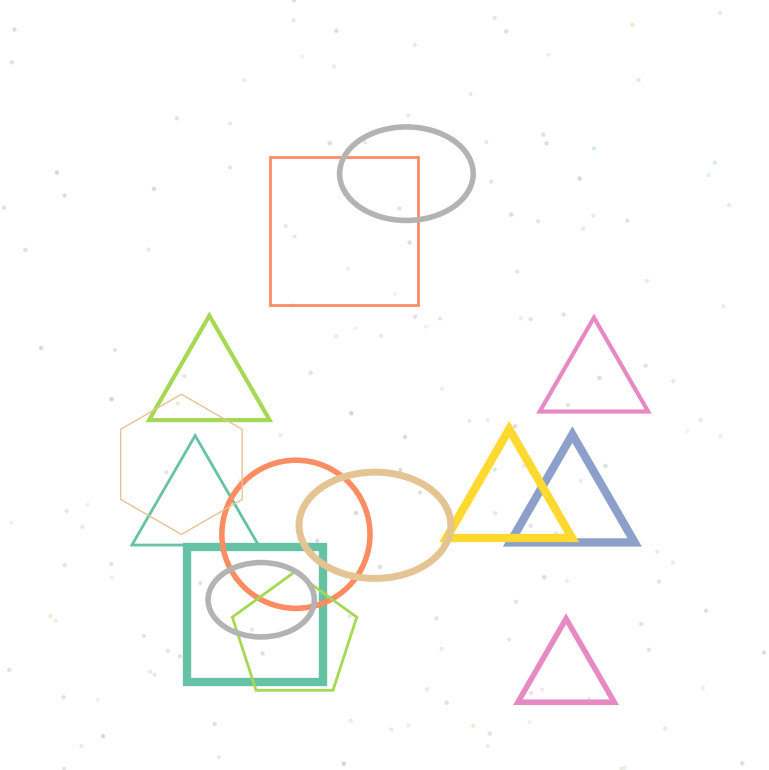[{"shape": "square", "thickness": 3, "radius": 0.44, "center": [0.331, 0.202]}, {"shape": "triangle", "thickness": 1, "radius": 0.47, "center": [0.253, 0.34]}, {"shape": "square", "thickness": 1, "radius": 0.48, "center": [0.447, 0.7]}, {"shape": "circle", "thickness": 2, "radius": 0.48, "center": [0.384, 0.306]}, {"shape": "triangle", "thickness": 3, "radius": 0.47, "center": [0.743, 0.342]}, {"shape": "triangle", "thickness": 1.5, "radius": 0.41, "center": [0.771, 0.506]}, {"shape": "triangle", "thickness": 2, "radius": 0.36, "center": [0.735, 0.124]}, {"shape": "pentagon", "thickness": 1, "radius": 0.42, "center": [0.383, 0.172]}, {"shape": "triangle", "thickness": 1.5, "radius": 0.45, "center": [0.272, 0.5]}, {"shape": "triangle", "thickness": 3, "radius": 0.47, "center": [0.661, 0.348]}, {"shape": "hexagon", "thickness": 0.5, "radius": 0.46, "center": [0.236, 0.397]}, {"shape": "oval", "thickness": 2.5, "radius": 0.49, "center": [0.487, 0.318]}, {"shape": "oval", "thickness": 2, "radius": 0.43, "center": [0.528, 0.774]}, {"shape": "oval", "thickness": 2, "radius": 0.35, "center": [0.339, 0.221]}]